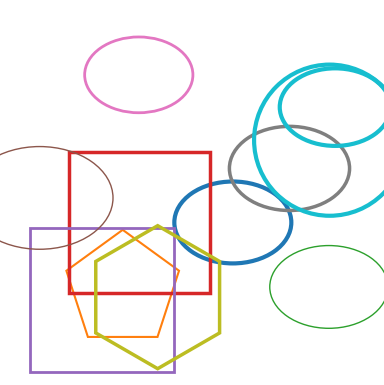[{"shape": "oval", "thickness": 3, "radius": 0.76, "center": [0.605, 0.422]}, {"shape": "pentagon", "thickness": 1.5, "radius": 0.77, "center": [0.319, 0.249]}, {"shape": "oval", "thickness": 1, "radius": 0.77, "center": [0.854, 0.255]}, {"shape": "square", "thickness": 2.5, "radius": 0.92, "center": [0.362, 0.423]}, {"shape": "square", "thickness": 2, "radius": 0.93, "center": [0.264, 0.22]}, {"shape": "oval", "thickness": 1, "radius": 0.95, "center": [0.103, 0.486]}, {"shape": "oval", "thickness": 2, "radius": 0.7, "center": [0.36, 0.806]}, {"shape": "oval", "thickness": 2.5, "radius": 0.78, "center": [0.752, 0.563]}, {"shape": "hexagon", "thickness": 2.5, "radius": 0.93, "center": [0.41, 0.228]}, {"shape": "circle", "thickness": 3, "radius": 0.98, "center": [0.856, 0.636]}, {"shape": "oval", "thickness": 3, "radius": 0.72, "center": [0.871, 0.722]}]